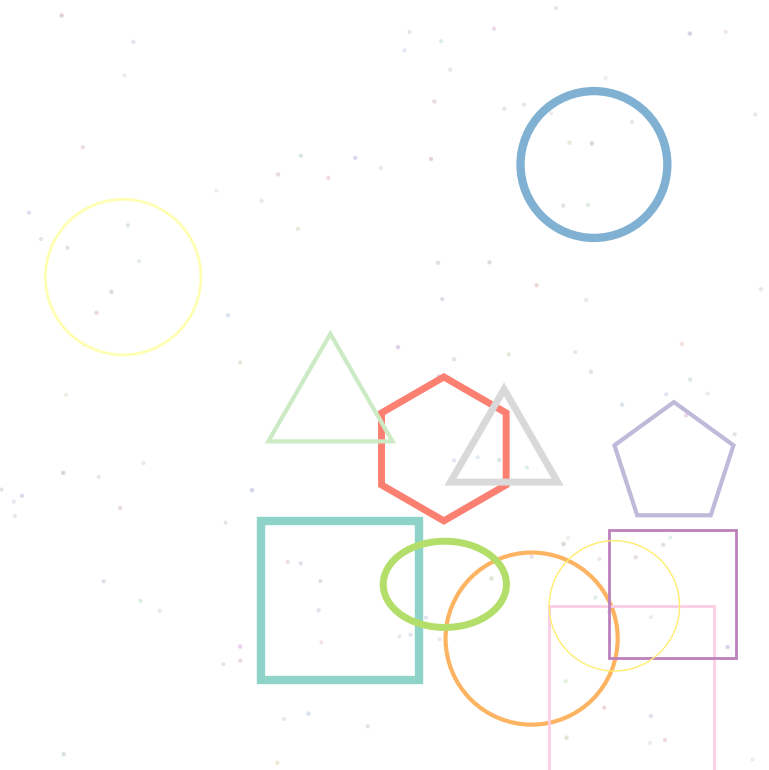[{"shape": "square", "thickness": 3, "radius": 0.51, "center": [0.442, 0.22]}, {"shape": "circle", "thickness": 1, "radius": 0.51, "center": [0.16, 0.64]}, {"shape": "pentagon", "thickness": 1.5, "radius": 0.41, "center": [0.875, 0.397]}, {"shape": "hexagon", "thickness": 2.5, "radius": 0.47, "center": [0.576, 0.417]}, {"shape": "circle", "thickness": 3, "radius": 0.48, "center": [0.771, 0.786]}, {"shape": "circle", "thickness": 1.5, "radius": 0.56, "center": [0.69, 0.171]}, {"shape": "oval", "thickness": 2.5, "radius": 0.4, "center": [0.578, 0.241]}, {"shape": "square", "thickness": 1, "radius": 0.54, "center": [0.821, 0.106]}, {"shape": "triangle", "thickness": 2.5, "radius": 0.4, "center": [0.655, 0.414]}, {"shape": "square", "thickness": 1, "radius": 0.41, "center": [0.873, 0.228]}, {"shape": "triangle", "thickness": 1.5, "radius": 0.47, "center": [0.429, 0.473]}, {"shape": "circle", "thickness": 0.5, "radius": 0.42, "center": [0.798, 0.213]}]